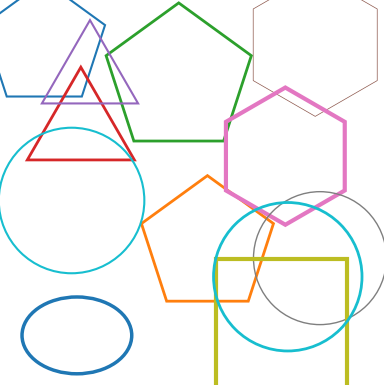[{"shape": "oval", "thickness": 2.5, "radius": 0.71, "center": [0.2, 0.129]}, {"shape": "pentagon", "thickness": 1.5, "radius": 0.83, "center": [0.115, 0.884]}, {"shape": "pentagon", "thickness": 2, "radius": 0.9, "center": [0.539, 0.364]}, {"shape": "pentagon", "thickness": 2, "radius": 0.99, "center": [0.464, 0.794]}, {"shape": "triangle", "thickness": 2, "radius": 0.8, "center": [0.21, 0.665]}, {"shape": "triangle", "thickness": 1.5, "radius": 0.72, "center": [0.234, 0.803]}, {"shape": "hexagon", "thickness": 0.5, "radius": 0.93, "center": [0.819, 0.884]}, {"shape": "hexagon", "thickness": 3, "radius": 0.89, "center": [0.741, 0.594]}, {"shape": "circle", "thickness": 1, "radius": 0.86, "center": [0.831, 0.329]}, {"shape": "square", "thickness": 3, "radius": 0.86, "center": [0.731, 0.155]}, {"shape": "circle", "thickness": 2, "radius": 0.96, "center": [0.747, 0.281]}, {"shape": "circle", "thickness": 1.5, "radius": 0.95, "center": [0.186, 0.479]}]